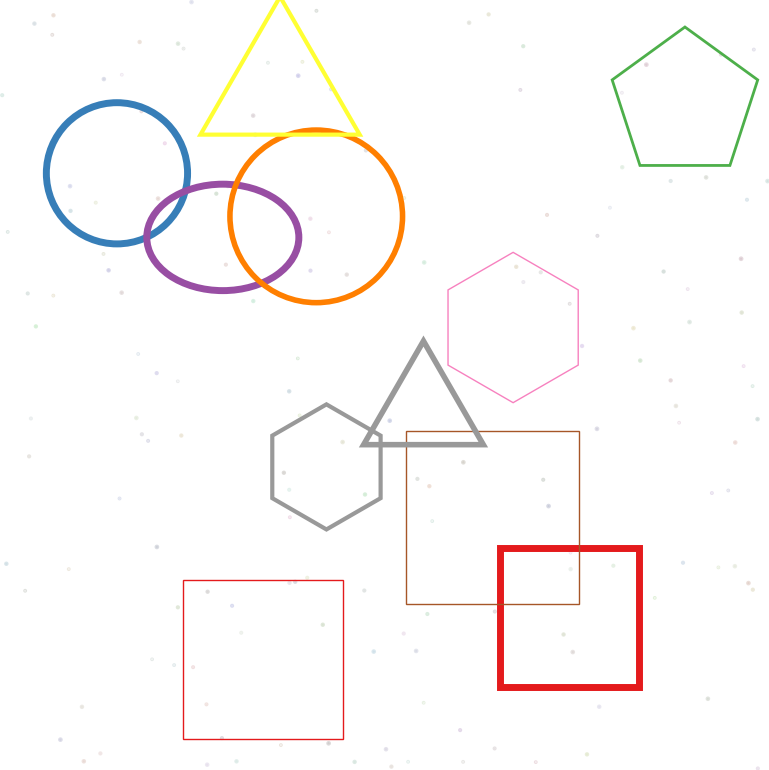[{"shape": "square", "thickness": 2.5, "radius": 0.45, "center": [0.74, 0.198]}, {"shape": "square", "thickness": 0.5, "radius": 0.52, "center": [0.341, 0.143]}, {"shape": "circle", "thickness": 2.5, "radius": 0.46, "center": [0.152, 0.775]}, {"shape": "pentagon", "thickness": 1, "radius": 0.5, "center": [0.89, 0.866]}, {"shape": "oval", "thickness": 2.5, "radius": 0.49, "center": [0.289, 0.692]}, {"shape": "circle", "thickness": 2, "radius": 0.56, "center": [0.411, 0.719]}, {"shape": "triangle", "thickness": 1.5, "radius": 0.6, "center": [0.364, 0.885]}, {"shape": "square", "thickness": 0.5, "radius": 0.56, "center": [0.639, 0.328]}, {"shape": "hexagon", "thickness": 0.5, "radius": 0.49, "center": [0.666, 0.575]}, {"shape": "hexagon", "thickness": 1.5, "radius": 0.41, "center": [0.424, 0.394]}, {"shape": "triangle", "thickness": 2, "radius": 0.45, "center": [0.55, 0.467]}]